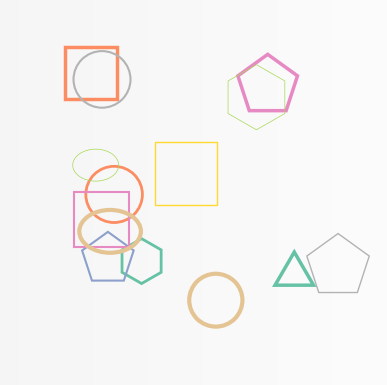[{"shape": "hexagon", "thickness": 2, "radius": 0.29, "center": [0.365, 0.322]}, {"shape": "triangle", "thickness": 2.5, "radius": 0.29, "center": [0.759, 0.288]}, {"shape": "square", "thickness": 2.5, "radius": 0.33, "center": [0.235, 0.811]}, {"shape": "circle", "thickness": 2, "radius": 0.37, "center": [0.294, 0.495]}, {"shape": "pentagon", "thickness": 1.5, "radius": 0.35, "center": [0.278, 0.328]}, {"shape": "square", "thickness": 1.5, "radius": 0.36, "center": [0.262, 0.429]}, {"shape": "pentagon", "thickness": 2.5, "radius": 0.4, "center": [0.691, 0.778]}, {"shape": "hexagon", "thickness": 0.5, "radius": 0.42, "center": [0.662, 0.747]}, {"shape": "oval", "thickness": 0.5, "radius": 0.3, "center": [0.247, 0.571]}, {"shape": "square", "thickness": 1, "radius": 0.41, "center": [0.48, 0.549]}, {"shape": "oval", "thickness": 3, "radius": 0.4, "center": [0.284, 0.399]}, {"shape": "circle", "thickness": 3, "radius": 0.34, "center": [0.557, 0.22]}, {"shape": "pentagon", "thickness": 1, "radius": 0.42, "center": [0.872, 0.309]}, {"shape": "circle", "thickness": 1.5, "radius": 0.37, "center": [0.263, 0.794]}]